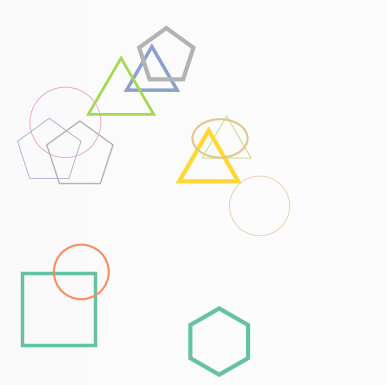[{"shape": "square", "thickness": 2.5, "radius": 0.47, "center": [0.151, 0.198]}, {"shape": "hexagon", "thickness": 3, "radius": 0.43, "center": [0.566, 0.113]}, {"shape": "circle", "thickness": 1.5, "radius": 0.35, "center": [0.21, 0.294]}, {"shape": "pentagon", "thickness": 0.5, "radius": 0.43, "center": [0.127, 0.606]}, {"shape": "triangle", "thickness": 2.5, "radius": 0.38, "center": [0.392, 0.804]}, {"shape": "circle", "thickness": 0.5, "radius": 0.46, "center": [0.169, 0.682]}, {"shape": "triangle", "thickness": 2, "radius": 0.49, "center": [0.312, 0.752]}, {"shape": "triangle", "thickness": 0.5, "radius": 0.36, "center": [0.585, 0.626]}, {"shape": "triangle", "thickness": 3, "radius": 0.44, "center": [0.539, 0.573]}, {"shape": "circle", "thickness": 0.5, "radius": 0.39, "center": [0.67, 0.465]}, {"shape": "oval", "thickness": 1.5, "radius": 0.36, "center": [0.568, 0.641]}, {"shape": "pentagon", "thickness": 1, "radius": 0.45, "center": [0.206, 0.596]}, {"shape": "pentagon", "thickness": 3, "radius": 0.37, "center": [0.429, 0.853]}]